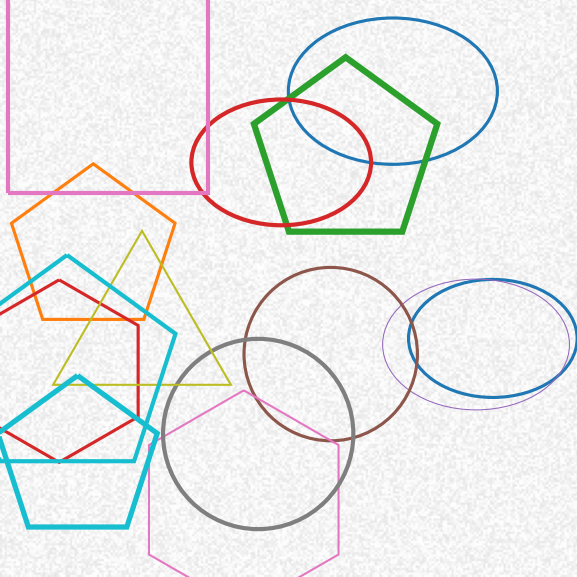[{"shape": "oval", "thickness": 1.5, "radius": 0.9, "center": [0.68, 0.841]}, {"shape": "oval", "thickness": 1.5, "radius": 0.73, "center": [0.853, 0.413]}, {"shape": "pentagon", "thickness": 1.5, "radius": 0.74, "center": [0.162, 0.567]}, {"shape": "pentagon", "thickness": 3, "radius": 0.83, "center": [0.598, 0.733]}, {"shape": "hexagon", "thickness": 1.5, "radius": 0.79, "center": [0.102, 0.357]}, {"shape": "oval", "thickness": 2, "radius": 0.78, "center": [0.487, 0.718]}, {"shape": "oval", "thickness": 0.5, "radius": 0.81, "center": [0.824, 0.403]}, {"shape": "circle", "thickness": 1.5, "radius": 0.75, "center": [0.573, 0.386]}, {"shape": "hexagon", "thickness": 1, "radius": 0.95, "center": [0.422, 0.134]}, {"shape": "square", "thickness": 2, "radius": 0.87, "center": [0.187, 0.839]}, {"shape": "circle", "thickness": 2, "radius": 0.82, "center": [0.447, 0.248]}, {"shape": "triangle", "thickness": 1, "radius": 0.89, "center": [0.246, 0.422]}, {"shape": "pentagon", "thickness": 2, "radius": 0.99, "center": [0.116, 0.36]}, {"shape": "pentagon", "thickness": 2.5, "radius": 0.73, "center": [0.134, 0.204]}]